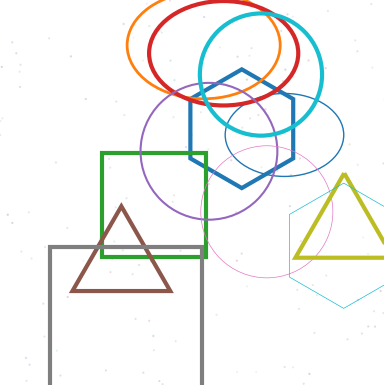[{"shape": "oval", "thickness": 1, "radius": 0.77, "center": [0.739, 0.65]}, {"shape": "hexagon", "thickness": 3, "radius": 0.77, "center": [0.628, 0.666]}, {"shape": "oval", "thickness": 2, "radius": 0.99, "center": [0.529, 0.883]}, {"shape": "square", "thickness": 3, "radius": 0.68, "center": [0.399, 0.467]}, {"shape": "oval", "thickness": 3, "radius": 0.97, "center": [0.581, 0.862]}, {"shape": "circle", "thickness": 1.5, "radius": 0.89, "center": [0.543, 0.607]}, {"shape": "triangle", "thickness": 3, "radius": 0.73, "center": [0.315, 0.317]}, {"shape": "circle", "thickness": 0.5, "radius": 0.86, "center": [0.693, 0.45]}, {"shape": "square", "thickness": 3, "radius": 0.99, "center": [0.328, 0.16]}, {"shape": "triangle", "thickness": 3, "radius": 0.73, "center": [0.894, 0.404]}, {"shape": "circle", "thickness": 3, "radius": 0.79, "center": [0.678, 0.806]}, {"shape": "hexagon", "thickness": 0.5, "radius": 0.81, "center": [0.893, 0.362]}]